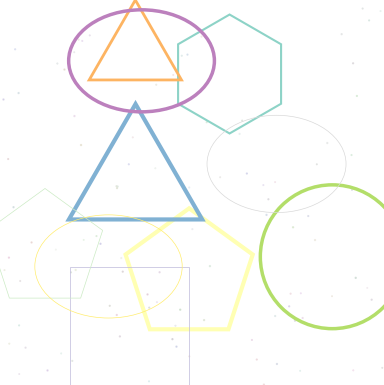[{"shape": "hexagon", "thickness": 1.5, "radius": 0.77, "center": [0.596, 0.808]}, {"shape": "pentagon", "thickness": 3, "radius": 0.87, "center": [0.491, 0.285]}, {"shape": "square", "thickness": 0.5, "radius": 0.77, "center": [0.336, 0.152]}, {"shape": "triangle", "thickness": 3, "radius": 1.0, "center": [0.352, 0.53]}, {"shape": "triangle", "thickness": 2, "radius": 0.69, "center": [0.352, 0.862]}, {"shape": "circle", "thickness": 2.5, "radius": 0.93, "center": [0.863, 0.333]}, {"shape": "oval", "thickness": 0.5, "radius": 0.9, "center": [0.718, 0.574]}, {"shape": "oval", "thickness": 2.5, "radius": 0.95, "center": [0.368, 0.842]}, {"shape": "pentagon", "thickness": 0.5, "radius": 0.79, "center": [0.117, 0.353]}, {"shape": "oval", "thickness": 0.5, "radius": 0.96, "center": [0.282, 0.308]}]